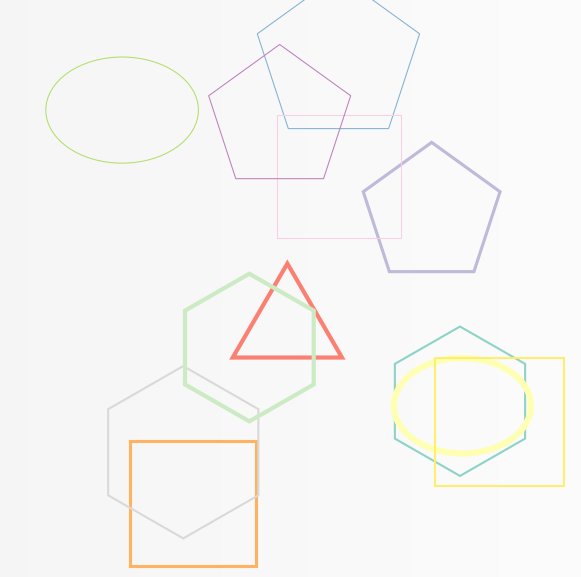[{"shape": "hexagon", "thickness": 1, "radius": 0.65, "center": [0.791, 0.304]}, {"shape": "oval", "thickness": 3, "radius": 0.59, "center": [0.796, 0.297]}, {"shape": "pentagon", "thickness": 1.5, "radius": 0.62, "center": [0.743, 0.629]}, {"shape": "triangle", "thickness": 2, "radius": 0.54, "center": [0.494, 0.434]}, {"shape": "pentagon", "thickness": 0.5, "radius": 0.73, "center": [0.582, 0.895]}, {"shape": "square", "thickness": 1.5, "radius": 0.54, "center": [0.332, 0.127]}, {"shape": "oval", "thickness": 0.5, "radius": 0.66, "center": [0.21, 0.809]}, {"shape": "square", "thickness": 0.5, "radius": 0.53, "center": [0.583, 0.694]}, {"shape": "hexagon", "thickness": 1, "radius": 0.75, "center": [0.315, 0.216]}, {"shape": "pentagon", "thickness": 0.5, "radius": 0.64, "center": [0.481, 0.794]}, {"shape": "hexagon", "thickness": 2, "radius": 0.64, "center": [0.429, 0.397]}, {"shape": "square", "thickness": 1, "radius": 0.55, "center": [0.86, 0.269]}]